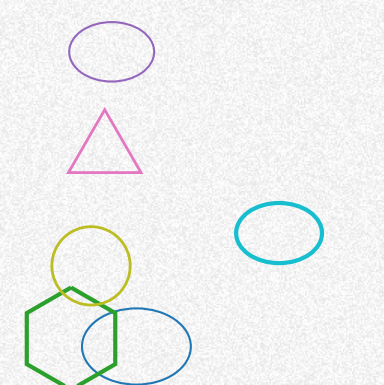[{"shape": "oval", "thickness": 1.5, "radius": 0.71, "center": [0.354, 0.1]}, {"shape": "hexagon", "thickness": 3, "radius": 0.66, "center": [0.184, 0.121]}, {"shape": "oval", "thickness": 1.5, "radius": 0.55, "center": [0.29, 0.865]}, {"shape": "triangle", "thickness": 2, "radius": 0.54, "center": [0.272, 0.606]}, {"shape": "circle", "thickness": 2, "radius": 0.51, "center": [0.236, 0.31]}, {"shape": "oval", "thickness": 3, "radius": 0.56, "center": [0.725, 0.395]}]